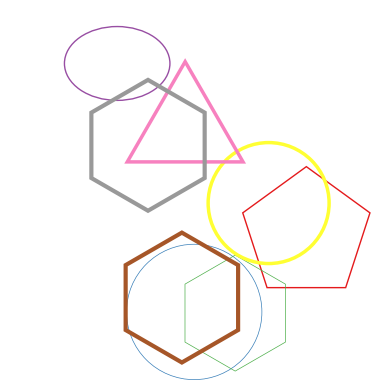[{"shape": "pentagon", "thickness": 1, "radius": 0.87, "center": [0.796, 0.393]}, {"shape": "circle", "thickness": 0.5, "radius": 0.88, "center": [0.504, 0.19]}, {"shape": "hexagon", "thickness": 0.5, "radius": 0.75, "center": [0.611, 0.187]}, {"shape": "oval", "thickness": 1, "radius": 0.69, "center": [0.304, 0.835]}, {"shape": "circle", "thickness": 2.5, "radius": 0.79, "center": [0.698, 0.473]}, {"shape": "hexagon", "thickness": 3, "radius": 0.84, "center": [0.472, 0.227]}, {"shape": "triangle", "thickness": 2.5, "radius": 0.87, "center": [0.481, 0.666]}, {"shape": "hexagon", "thickness": 3, "radius": 0.85, "center": [0.384, 0.623]}]